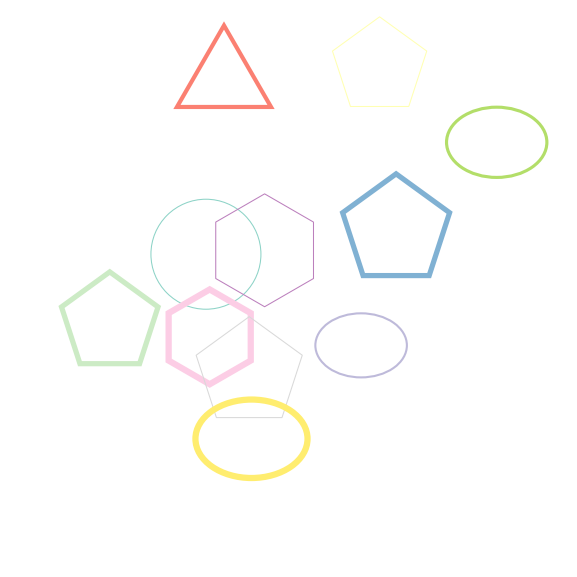[{"shape": "circle", "thickness": 0.5, "radius": 0.48, "center": [0.357, 0.559]}, {"shape": "pentagon", "thickness": 0.5, "radius": 0.43, "center": [0.657, 0.884]}, {"shape": "oval", "thickness": 1, "radius": 0.4, "center": [0.625, 0.401]}, {"shape": "triangle", "thickness": 2, "radius": 0.47, "center": [0.388, 0.861]}, {"shape": "pentagon", "thickness": 2.5, "radius": 0.49, "center": [0.686, 0.601]}, {"shape": "oval", "thickness": 1.5, "radius": 0.43, "center": [0.86, 0.753]}, {"shape": "hexagon", "thickness": 3, "radius": 0.41, "center": [0.363, 0.416]}, {"shape": "pentagon", "thickness": 0.5, "radius": 0.48, "center": [0.432, 0.354]}, {"shape": "hexagon", "thickness": 0.5, "radius": 0.49, "center": [0.458, 0.566]}, {"shape": "pentagon", "thickness": 2.5, "radius": 0.44, "center": [0.19, 0.44]}, {"shape": "oval", "thickness": 3, "radius": 0.49, "center": [0.435, 0.239]}]